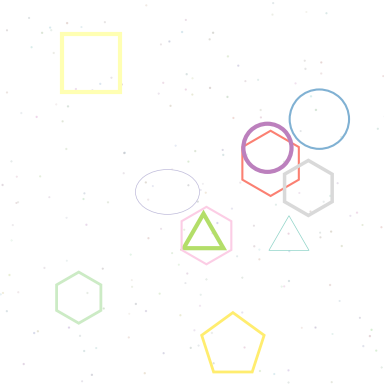[{"shape": "triangle", "thickness": 0.5, "radius": 0.3, "center": [0.751, 0.38]}, {"shape": "square", "thickness": 3, "radius": 0.38, "center": [0.237, 0.837]}, {"shape": "oval", "thickness": 0.5, "radius": 0.42, "center": [0.435, 0.501]}, {"shape": "hexagon", "thickness": 1.5, "radius": 0.42, "center": [0.703, 0.576]}, {"shape": "circle", "thickness": 1.5, "radius": 0.39, "center": [0.829, 0.69]}, {"shape": "triangle", "thickness": 3, "radius": 0.3, "center": [0.529, 0.385]}, {"shape": "hexagon", "thickness": 1.5, "radius": 0.37, "center": [0.536, 0.388]}, {"shape": "hexagon", "thickness": 2.5, "radius": 0.36, "center": [0.801, 0.512]}, {"shape": "circle", "thickness": 3, "radius": 0.31, "center": [0.695, 0.616]}, {"shape": "hexagon", "thickness": 2, "radius": 0.33, "center": [0.205, 0.227]}, {"shape": "pentagon", "thickness": 2, "radius": 0.43, "center": [0.605, 0.103]}]